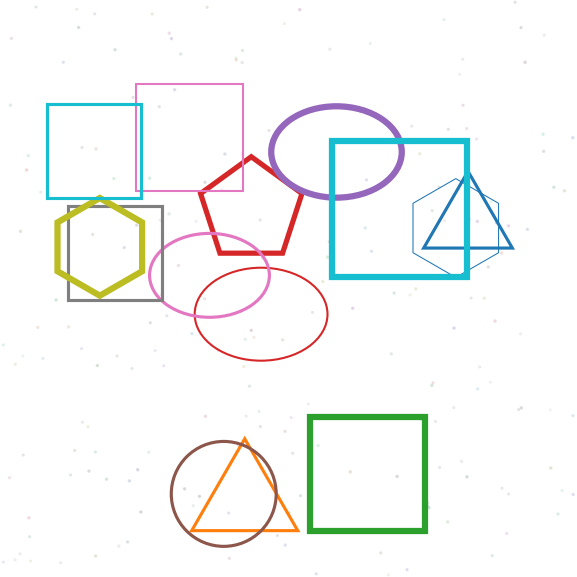[{"shape": "hexagon", "thickness": 0.5, "radius": 0.43, "center": [0.789, 0.604]}, {"shape": "triangle", "thickness": 1.5, "radius": 0.44, "center": [0.81, 0.614]}, {"shape": "triangle", "thickness": 1.5, "radius": 0.53, "center": [0.424, 0.133]}, {"shape": "square", "thickness": 3, "radius": 0.5, "center": [0.637, 0.179]}, {"shape": "oval", "thickness": 1, "radius": 0.57, "center": [0.452, 0.455]}, {"shape": "pentagon", "thickness": 2.5, "radius": 0.46, "center": [0.435, 0.635]}, {"shape": "oval", "thickness": 3, "radius": 0.57, "center": [0.583, 0.736]}, {"shape": "circle", "thickness": 1.5, "radius": 0.45, "center": [0.387, 0.144]}, {"shape": "oval", "thickness": 1.5, "radius": 0.52, "center": [0.363, 0.522]}, {"shape": "square", "thickness": 1, "radius": 0.46, "center": [0.328, 0.76]}, {"shape": "square", "thickness": 1.5, "radius": 0.41, "center": [0.199, 0.561]}, {"shape": "hexagon", "thickness": 3, "radius": 0.42, "center": [0.173, 0.572]}, {"shape": "square", "thickness": 3, "radius": 0.59, "center": [0.691, 0.637]}, {"shape": "square", "thickness": 1.5, "radius": 0.41, "center": [0.163, 0.738]}]